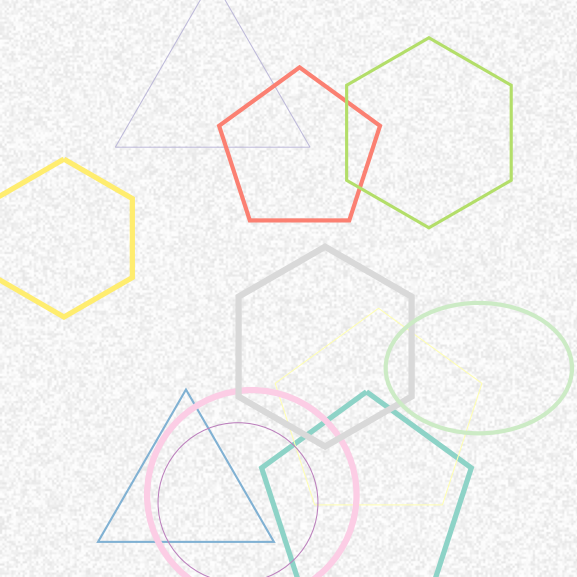[{"shape": "pentagon", "thickness": 2.5, "radius": 0.95, "center": [0.635, 0.13]}, {"shape": "pentagon", "thickness": 0.5, "radius": 0.94, "center": [0.655, 0.277]}, {"shape": "triangle", "thickness": 0.5, "radius": 0.97, "center": [0.368, 0.842]}, {"shape": "pentagon", "thickness": 2, "radius": 0.73, "center": [0.519, 0.736]}, {"shape": "triangle", "thickness": 1, "radius": 0.88, "center": [0.322, 0.149]}, {"shape": "hexagon", "thickness": 1.5, "radius": 0.82, "center": [0.743, 0.769]}, {"shape": "circle", "thickness": 3, "radius": 0.91, "center": [0.436, 0.142]}, {"shape": "hexagon", "thickness": 3, "radius": 0.86, "center": [0.563, 0.399]}, {"shape": "circle", "thickness": 0.5, "radius": 0.69, "center": [0.412, 0.129]}, {"shape": "oval", "thickness": 2, "radius": 0.81, "center": [0.829, 0.362]}, {"shape": "hexagon", "thickness": 2.5, "radius": 0.68, "center": [0.111, 0.587]}]